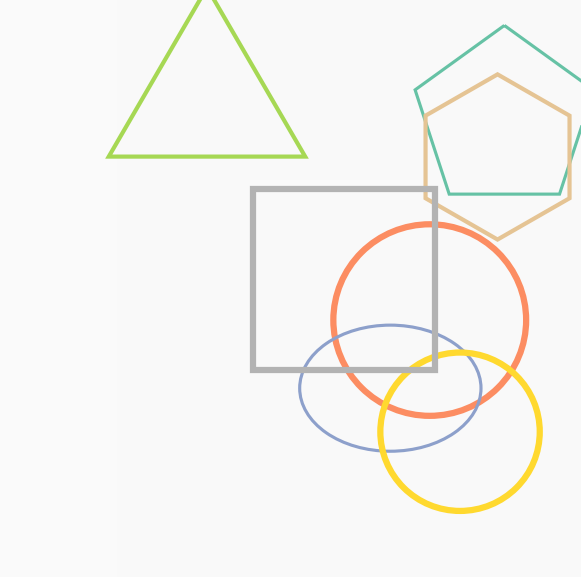[{"shape": "pentagon", "thickness": 1.5, "radius": 0.81, "center": [0.868, 0.794]}, {"shape": "circle", "thickness": 3, "radius": 0.83, "center": [0.739, 0.445]}, {"shape": "oval", "thickness": 1.5, "radius": 0.78, "center": [0.672, 0.327]}, {"shape": "triangle", "thickness": 2, "radius": 0.98, "center": [0.356, 0.826]}, {"shape": "circle", "thickness": 3, "radius": 0.69, "center": [0.791, 0.252]}, {"shape": "hexagon", "thickness": 2, "radius": 0.72, "center": [0.856, 0.727]}, {"shape": "square", "thickness": 3, "radius": 0.79, "center": [0.592, 0.515]}]